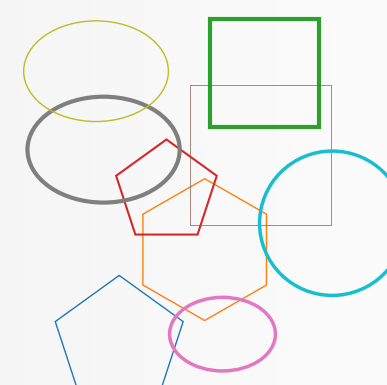[{"shape": "pentagon", "thickness": 1, "radius": 0.87, "center": [0.308, 0.111]}, {"shape": "hexagon", "thickness": 1, "radius": 0.92, "center": [0.528, 0.352]}, {"shape": "square", "thickness": 3, "radius": 0.7, "center": [0.682, 0.811]}, {"shape": "pentagon", "thickness": 1.5, "radius": 0.68, "center": [0.43, 0.501]}, {"shape": "square", "thickness": 0.5, "radius": 0.91, "center": [0.673, 0.597]}, {"shape": "oval", "thickness": 2.5, "radius": 0.68, "center": [0.574, 0.132]}, {"shape": "oval", "thickness": 3, "radius": 0.98, "center": [0.267, 0.611]}, {"shape": "oval", "thickness": 1, "radius": 0.93, "center": [0.248, 0.815]}, {"shape": "circle", "thickness": 2.5, "radius": 0.94, "center": [0.857, 0.42]}]